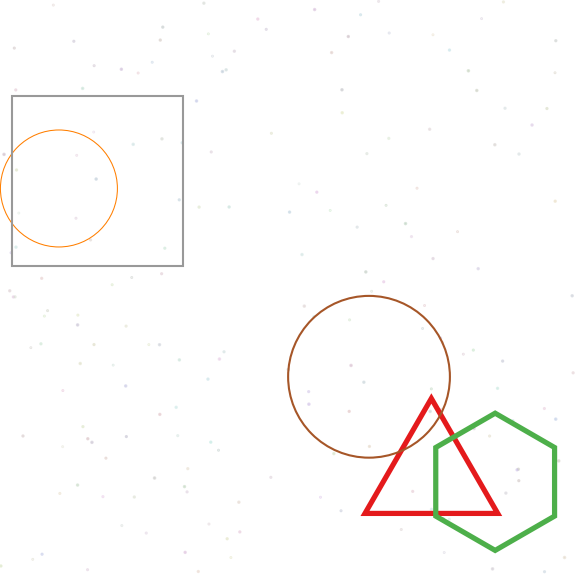[{"shape": "triangle", "thickness": 2.5, "radius": 0.66, "center": [0.747, 0.176]}, {"shape": "hexagon", "thickness": 2.5, "radius": 0.59, "center": [0.857, 0.165]}, {"shape": "circle", "thickness": 0.5, "radius": 0.51, "center": [0.102, 0.673]}, {"shape": "circle", "thickness": 1, "radius": 0.7, "center": [0.639, 0.347]}, {"shape": "square", "thickness": 1, "radius": 0.74, "center": [0.169, 0.685]}]